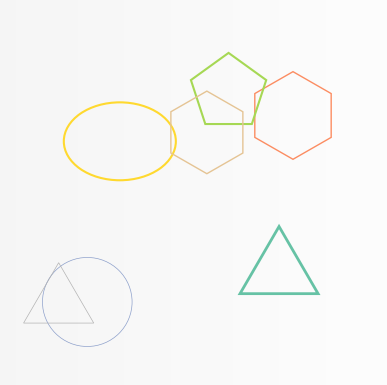[{"shape": "triangle", "thickness": 2, "radius": 0.58, "center": [0.72, 0.295]}, {"shape": "hexagon", "thickness": 1, "radius": 0.57, "center": [0.756, 0.7]}, {"shape": "circle", "thickness": 0.5, "radius": 0.58, "center": [0.225, 0.216]}, {"shape": "pentagon", "thickness": 1.5, "radius": 0.51, "center": [0.59, 0.76]}, {"shape": "oval", "thickness": 1.5, "radius": 0.72, "center": [0.309, 0.633]}, {"shape": "hexagon", "thickness": 1, "radius": 0.54, "center": [0.534, 0.656]}, {"shape": "triangle", "thickness": 0.5, "radius": 0.52, "center": [0.151, 0.213]}]